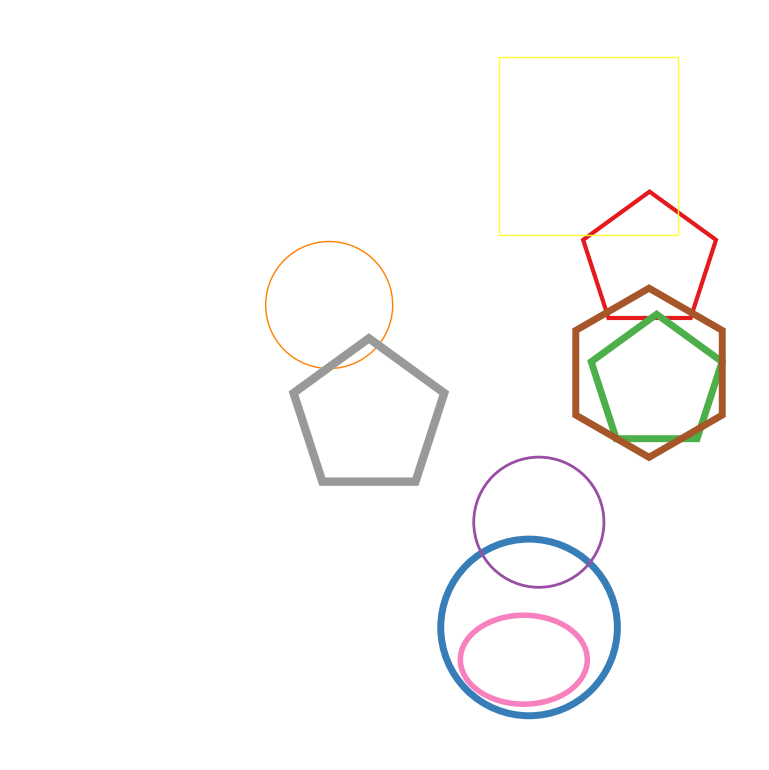[{"shape": "pentagon", "thickness": 1.5, "radius": 0.45, "center": [0.844, 0.66]}, {"shape": "circle", "thickness": 2.5, "radius": 0.57, "center": [0.687, 0.185]}, {"shape": "pentagon", "thickness": 2.5, "radius": 0.45, "center": [0.853, 0.503]}, {"shape": "circle", "thickness": 1, "radius": 0.42, "center": [0.7, 0.322]}, {"shape": "circle", "thickness": 0.5, "radius": 0.41, "center": [0.427, 0.604]}, {"shape": "square", "thickness": 0.5, "radius": 0.58, "center": [0.764, 0.811]}, {"shape": "hexagon", "thickness": 2.5, "radius": 0.55, "center": [0.843, 0.516]}, {"shape": "oval", "thickness": 2, "radius": 0.41, "center": [0.68, 0.143]}, {"shape": "pentagon", "thickness": 3, "radius": 0.51, "center": [0.479, 0.458]}]